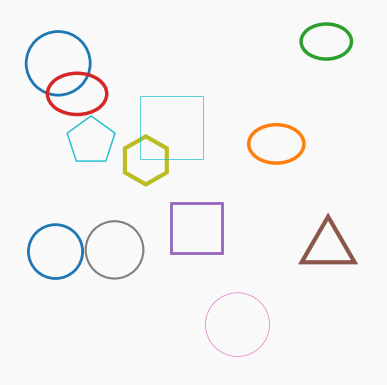[{"shape": "circle", "thickness": 2, "radius": 0.35, "center": [0.143, 0.347]}, {"shape": "circle", "thickness": 2, "radius": 0.41, "center": [0.15, 0.836]}, {"shape": "oval", "thickness": 2.5, "radius": 0.36, "center": [0.713, 0.626]}, {"shape": "oval", "thickness": 2.5, "radius": 0.33, "center": [0.842, 0.892]}, {"shape": "oval", "thickness": 2.5, "radius": 0.38, "center": [0.199, 0.756]}, {"shape": "square", "thickness": 2, "radius": 0.33, "center": [0.507, 0.408]}, {"shape": "triangle", "thickness": 3, "radius": 0.39, "center": [0.847, 0.358]}, {"shape": "circle", "thickness": 0.5, "radius": 0.41, "center": [0.613, 0.157]}, {"shape": "circle", "thickness": 1.5, "radius": 0.37, "center": [0.296, 0.351]}, {"shape": "hexagon", "thickness": 3, "radius": 0.31, "center": [0.376, 0.583]}, {"shape": "square", "thickness": 0.5, "radius": 0.41, "center": [0.443, 0.669]}, {"shape": "pentagon", "thickness": 1, "radius": 0.32, "center": [0.235, 0.634]}]